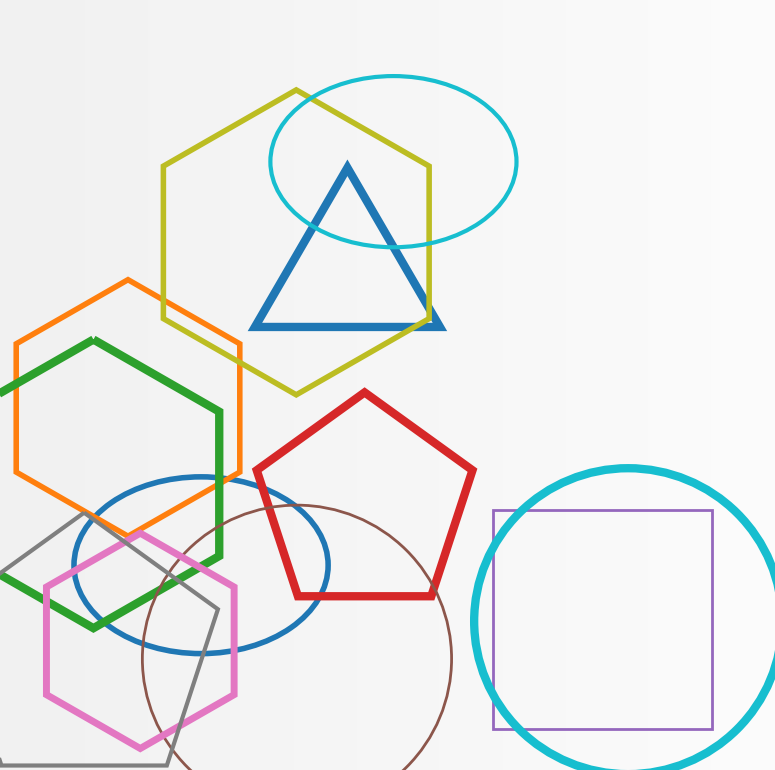[{"shape": "triangle", "thickness": 3, "radius": 0.69, "center": [0.448, 0.644]}, {"shape": "oval", "thickness": 2, "radius": 0.82, "center": [0.259, 0.266]}, {"shape": "hexagon", "thickness": 2, "radius": 0.83, "center": [0.165, 0.47]}, {"shape": "hexagon", "thickness": 3, "radius": 0.94, "center": [0.121, 0.372]}, {"shape": "pentagon", "thickness": 3, "radius": 0.73, "center": [0.47, 0.344]}, {"shape": "square", "thickness": 1, "radius": 0.71, "center": [0.777, 0.196]}, {"shape": "circle", "thickness": 1, "radius": 1.0, "center": [0.383, 0.144]}, {"shape": "hexagon", "thickness": 2.5, "radius": 0.7, "center": [0.181, 0.168]}, {"shape": "pentagon", "thickness": 1.5, "radius": 0.91, "center": [0.109, 0.153]}, {"shape": "hexagon", "thickness": 2, "radius": 0.99, "center": [0.382, 0.685]}, {"shape": "circle", "thickness": 3, "radius": 0.99, "center": [0.81, 0.193]}, {"shape": "oval", "thickness": 1.5, "radius": 0.79, "center": [0.508, 0.79]}]